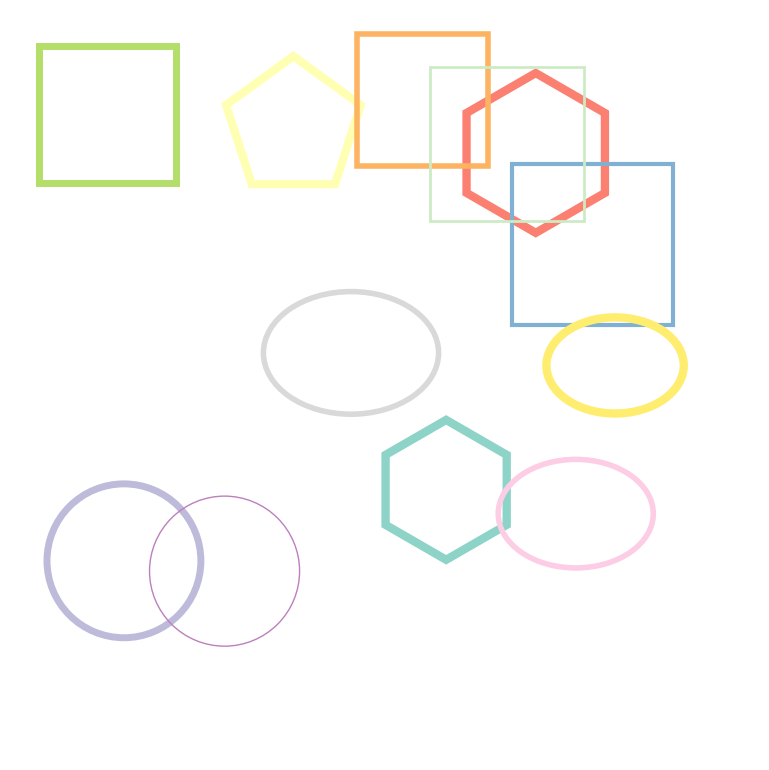[{"shape": "hexagon", "thickness": 3, "radius": 0.45, "center": [0.579, 0.364]}, {"shape": "pentagon", "thickness": 3, "radius": 0.46, "center": [0.381, 0.835]}, {"shape": "circle", "thickness": 2.5, "radius": 0.5, "center": [0.161, 0.272]}, {"shape": "hexagon", "thickness": 3, "radius": 0.52, "center": [0.696, 0.801]}, {"shape": "square", "thickness": 1.5, "radius": 0.53, "center": [0.769, 0.683]}, {"shape": "square", "thickness": 2, "radius": 0.43, "center": [0.549, 0.87]}, {"shape": "square", "thickness": 2.5, "radius": 0.45, "center": [0.139, 0.852]}, {"shape": "oval", "thickness": 2, "radius": 0.5, "center": [0.748, 0.333]}, {"shape": "oval", "thickness": 2, "radius": 0.57, "center": [0.456, 0.542]}, {"shape": "circle", "thickness": 0.5, "radius": 0.49, "center": [0.292, 0.258]}, {"shape": "square", "thickness": 1, "radius": 0.5, "center": [0.658, 0.813]}, {"shape": "oval", "thickness": 3, "radius": 0.45, "center": [0.799, 0.525]}]